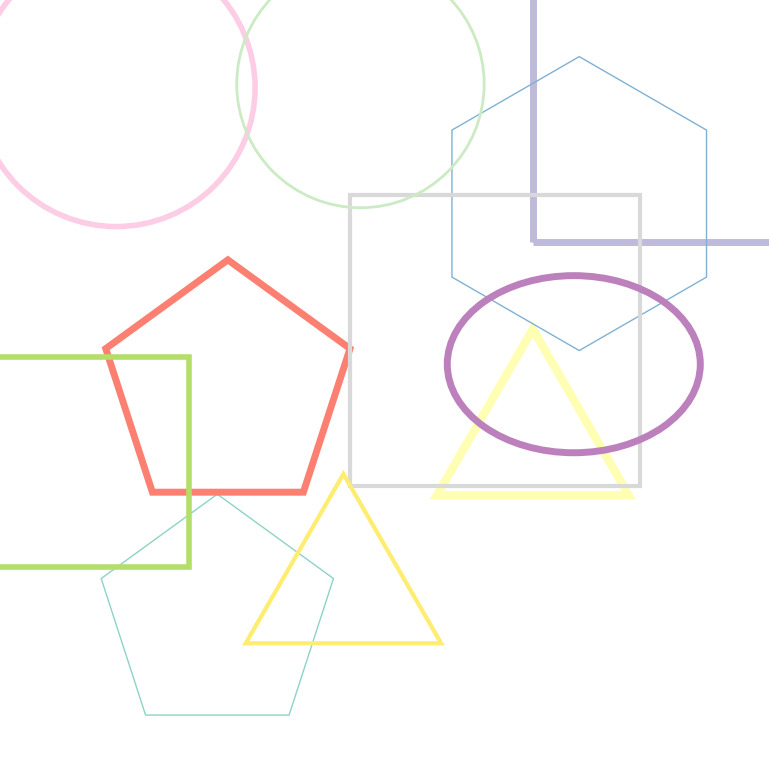[{"shape": "pentagon", "thickness": 0.5, "radius": 0.79, "center": [0.282, 0.2]}, {"shape": "triangle", "thickness": 3, "radius": 0.72, "center": [0.692, 0.429]}, {"shape": "square", "thickness": 2.5, "radius": 0.93, "center": [0.879, 0.872]}, {"shape": "pentagon", "thickness": 2.5, "radius": 0.83, "center": [0.296, 0.496]}, {"shape": "hexagon", "thickness": 0.5, "radius": 0.95, "center": [0.752, 0.736]}, {"shape": "square", "thickness": 2, "radius": 0.68, "center": [0.109, 0.4]}, {"shape": "circle", "thickness": 2, "radius": 0.9, "center": [0.151, 0.886]}, {"shape": "square", "thickness": 1.5, "radius": 0.94, "center": [0.643, 0.558]}, {"shape": "oval", "thickness": 2.5, "radius": 0.82, "center": [0.745, 0.527]}, {"shape": "circle", "thickness": 1, "radius": 0.8, "center": [0.468, 0.891]}, {"shape": "triangle", "thickness": 1.5, "radius": 0.73, "center": [0.446, 0.238]}]